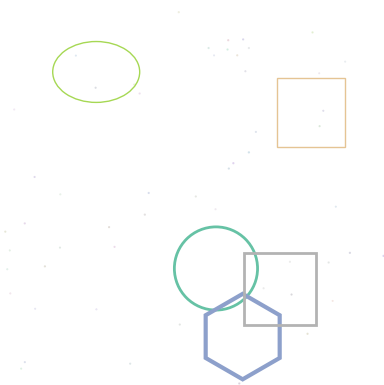[{"shape": "circle", "thickness": 2, "radius": 0.54, "center": [0.561, 0.303]}, {"shape": "hexagon", "thickness": 3, "radius": 0.55, "center": [0.63, 0.126]}, {"shape": "oval", "thickness": 1, "radius": 0.56, "center": [0.25, 0.813]}, {"shape": "square", "thickness": 1, "radius": 0.44, "center": [0.809, 0.708]}, {"shape": "square", "thickness": 2, "radius": 0.47, "center": [0.727, 0.249]}]